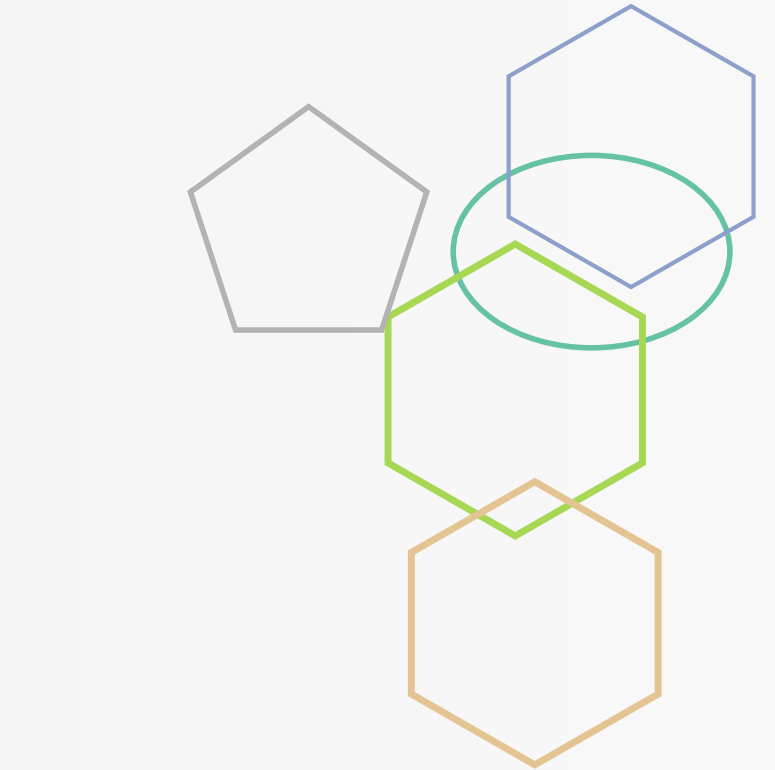[{"shape": "oval", "thickness": 2, "radius": 0.89, "center": [0.763, 0.673]}, {"shape": "hexagon", "thickness": 1.5, "radius": 0.91, "center": [0.814, 0.81]}, {"shape": "hexagon", "thickness": 2.5, "radius": 0.95, "center": [0.665, 0.494]}, {"shape": "hexagon", "thickness": 2.5, "radius": 0.92, "center": [0.69, 0.191]}, {"shape": "pentagon", "thickness": 2, "radius": 0.8, "center": [0.398, 0.701]}]